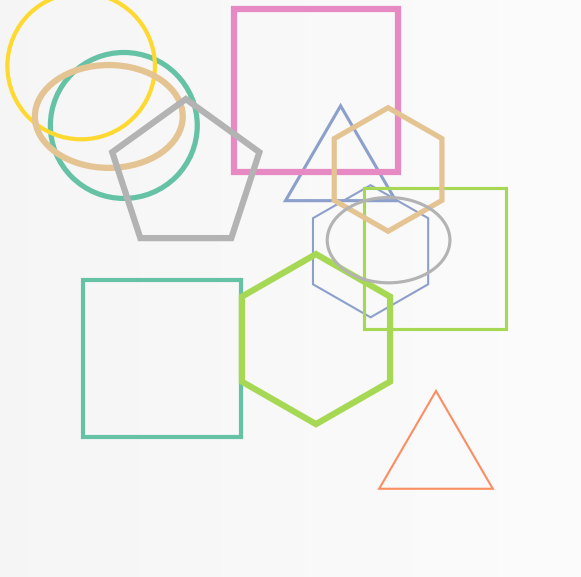[{"shape": "circle", "thickness": 2.5, "radius": 0.63, "center": [0.213, 0.782]}, {"shape": "square", "thickness": 2, "radius": 0.68, "center": [0.279, 0.378]}, {"shape": "triangle", "thickness": 1, "radius": 0.56, "center": [0.75, 0.209]}, {"shape": "triangle", "thickness": 1.5, "radius": 0.55, "center": [0.586, 0.706]}, {"shape": "hexagon", "thickness": 1, "radius": 0.57, "center": [0.638, 0.564]}, {"shape": "square", "thickness": 3, "radius": 0.71, "center": [0.543, 0.842]}, {"shape": "square", "thickness": 1.5, "radius": 0.61, "center": [0.748, 0.552]}, {"shape": "hexagon", "thickness": 3, "radius": 0.74, "center": [0.544, 0.412]}, {"shape": "circle", "thickness": 2, "radius": 0.63, "center": [0.14, 0.885]}, {"shape": "hexagon", "thickness": 2.5, "radius": 0.53, "center": [0.668, 0.706]}, {"shape": "oval", "thickness": 3, "radius": 0.64, "center": [0.187, 0.797]}, {"shape": "oval", "thickness": 1.5, "radius": 0.53, "center": [0.669, 0.583]}, {"shape": "pentagon", "thickness": 3, "radius": 0.67, "center": [0.32, 0.694]}]